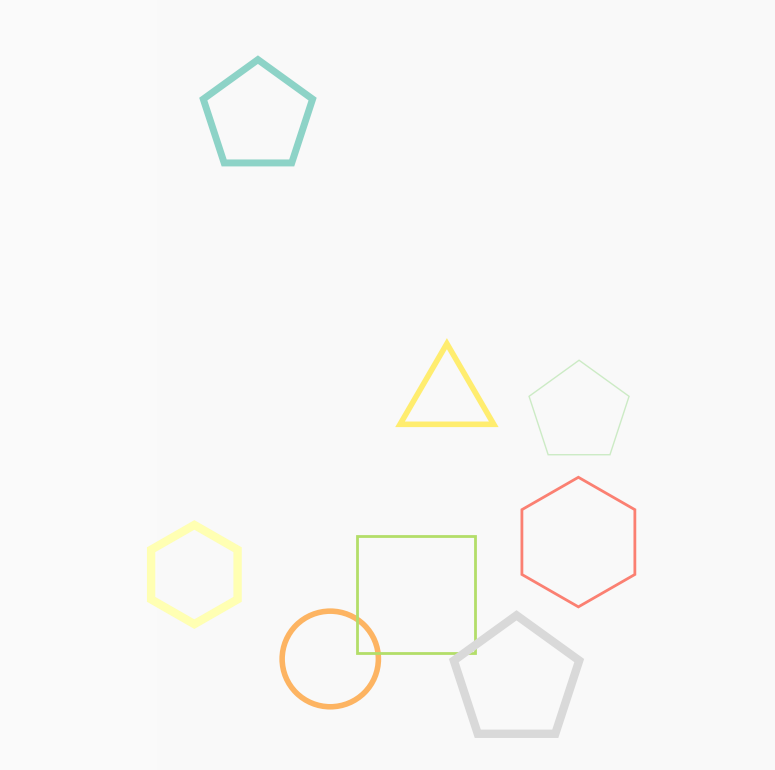[{"shape": "pentagon", "thickness": 2.5, "radius": 0.37, "center": [0.333, 0.848]}, {"shape": "hexagon", "thickness": 3, "radius": 0.32, "center": [0.251, 0.254]}, {"shape": "hexagon", "thickness": 1, "radius": 0.42, "center": [0.746, 0.296]}, {"shape": "circle", "thickness": 2, "radius": 0.31, "center": [0.426, 0.144]}, {"shape": "square", "thickness": 1, "radius": 0.38, "center": [0.537, 0.228]}, {"shape": "pentagon", "thickness": 3, "radius": 0.43, "center": [0.666, 0.116]}, {"shape": "pentagon", "thickness": 0.5, "radius": 0.34, "center": [0.747, 0.464]}, {"shape": "triangle", "thickness": 2, "radius": 0.35, "center": [0.577, 0.484]}]